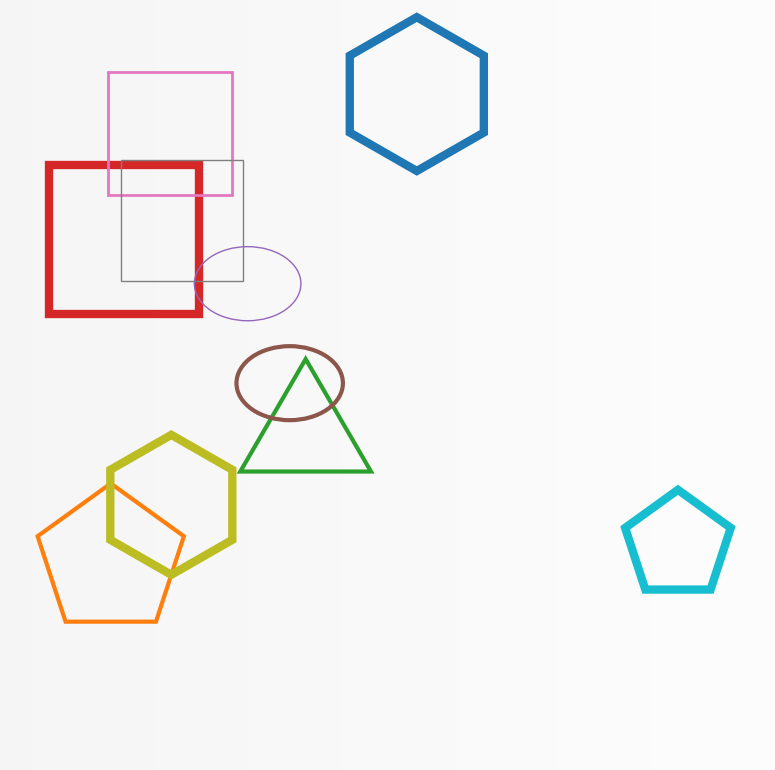[{"shape": "hexagon", "thickness": 3, "radius": 0.5, "center": [0.538, 0.878]}, {"shape": "pentagon", "thickness": 1.5, "radius": 0.5, "center": [0.143, 0.273]}, {"shape": "triangle", "thickness": 1.5, "radius": 0.49, "center": [0.394, 0.436]}, {"shape": "square", "thickness": 3, "radius": 0.48, "center": [0.16, 0.689]}, {"shape": "oval", "thickness": 0.5, "radius": 0.34, "center": [0.32, 0.632]}, {"shape": "oval", "thickness": 1.5, "radius": 0.34, "center": [0.374, 0.502]}, {"shape": "square", "thickness": 1, "radius": 0.4, "center": [0.22, 0.827]}, {"shape": "square", "thickness": 0.5, "radius": 0.39, "center": [0.235, 0.714]}, {"shape": "hexagon", "thickness": 3, "radius": 0.45, "center": [0.221, 0.344]}, {"shape": "pentagon", "thickness": 3, "radius": 0.36, "center": [0.875, 0.292]}]